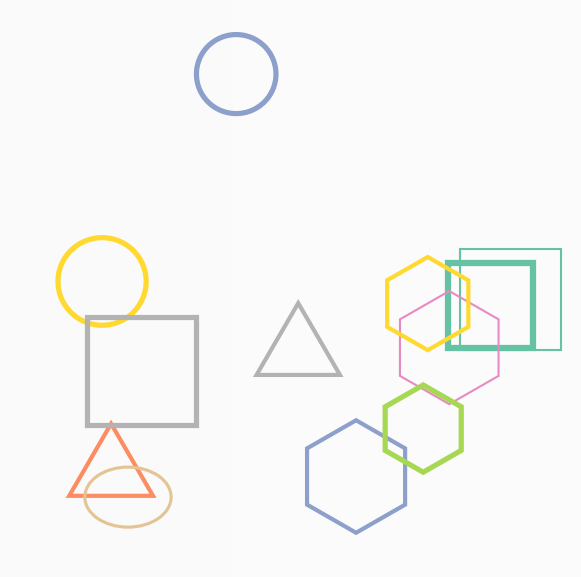[{"shape": "square", "thickness": 1, "radius": 0.44, "center": [0.878, 0.481]}, {"shape": "square", "thickness": 3, "radius": 0.36, "center": [0.844, 0.47]}, {"shape": "triangle", "thickness": 2, "radius": 0.42, "center": [0.191, 0.182]}, {"shape": "circle", "thickness": 2.5, "radius": 0.34, "center": [0.406, 0.871]}, {"shape": "hexagon", "thickness": 2, "radius": 0.49, "center": [0.613, 0.174]}, {"shape": "hexagon", "thickness": 1, "radius": 0.49, "center": [0.773, 0.397]}, {"shape": "hexagon", "thickness": 2.5, "radius": 0.38, "center": [0.728, 0.257]}, {"shape": "circle", "thickness": 2.5, "radius": 0.38, "center": [0.176, 0.512]}, {"shape": "hexagon", "thickness": 2, "radius": 0.4, "center": [0.736, 0.473]}, {"shape": "oval", "thickness": 1.5, "radius": 0.37, "center": [0.22, 0.138]}, {"shape": "square", "thickness": 2.5, "radius": 0.47, "center": [0.244, 0.357]}, {"shape": "triangle", "thickness": 2, "radius": 0.41, "center": [0.513, 0.391]}]